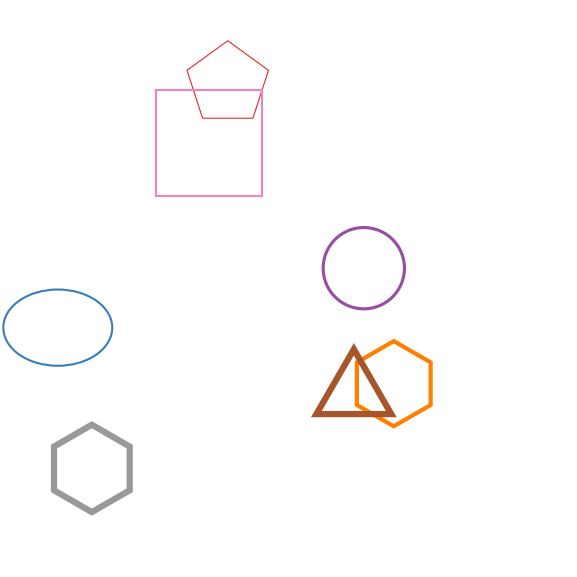[{"shape": "pentagon", "thickness": 0.5, "radius": 0.37, "center": [0.394, 0.854]}, {"shape": "oval", "thickness": 1, "radius": 0.47, "center": [0.1, 0.432]}, {"shape": "circle", "thickness": 1.5, "radius": 0.35, "center": [0.63, 0.535]}, {"shape": "hexagon", "thickness": 2, "radius": 0.37, "center": [0.682, 0.335]}, {"shape": "triangle", "thickness": 3, "radius": 0.37, "center": [0.613, 0.32]}, {"shape": "square", "thickness": 1, "radius": 0.46, "center": [0.362, 0.751]}, {"shape": "hexagon", "thickness": 3, "radius": 0.38, "center": [0.159, 0.188]}]